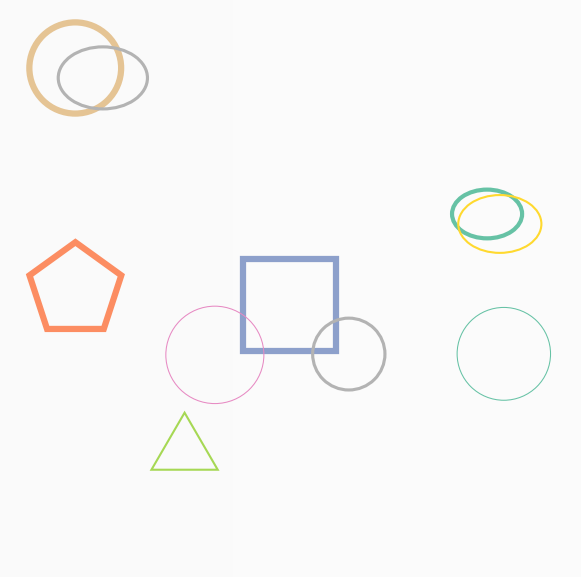[{"shape": "oval", "thickness": 2, "radius": 0.3, "center": [0.838, 0.629]}, {"shape": "circle", "thickness": 0.5, "radius": 0.4, "center": [0.867, 0.386]}, {"shape": "pentagon", "thickness": 3, "radius": 0.42, "center": [0.13, 0.497]}, {"shape": "square", "thickness": 3, "radius": 0.4, "center": [0.497, 0.471]}, {"shape": "circle", "thickness": 0.5, "radius": 0.42, "center": [0.37, 0.385]}, {"shape": "triangle", "thickness": 1, "radius": 0.33, "center": [0.318, 0.219]}, {"shape": "oval", "thickness": 1, "radius": 0.36, "center": [0.86, 0.611]}, {"shape": "circle", "thickness": 3, "radius": 0.39, "center": [0.129, 0.881]}, {"shape": "circle", "thickness": 1.5, "radius": 0.31, "center": [0.6, 0.386]}, {"shape": "oval", "thickness": 1.5, "radius": 0.38, "center": [0.177, 0.864]}]